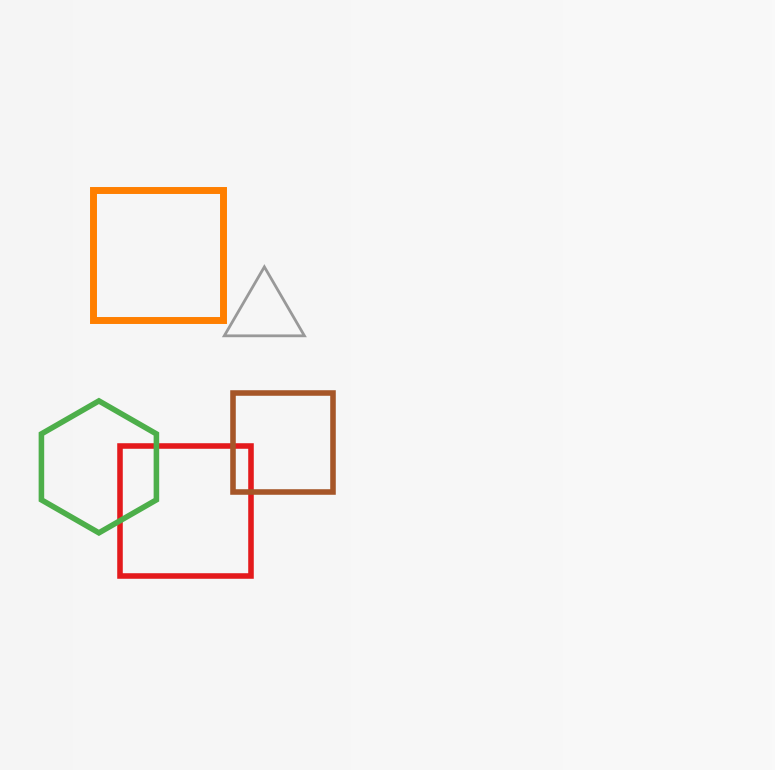[{"shape": "square", "thickness": 2, "radius": 0.42, "center": [0.24, 0.337]}, {"shape": "hexagon", "thickness": 2, "radius": 0.43, "center": [0.128, 0.394]}, {"shape": "square", "thickness": 2.5, "radius": 0.42, "center": [0.204, 0.669]}, {"shape": "square", "thickness": 2, "radius": 0.32, "center": [0.365, 0.425]}, {"shape": "triangle", "thickness": 1, "radius": 0.3, "center": [0.341, 0.594]}]